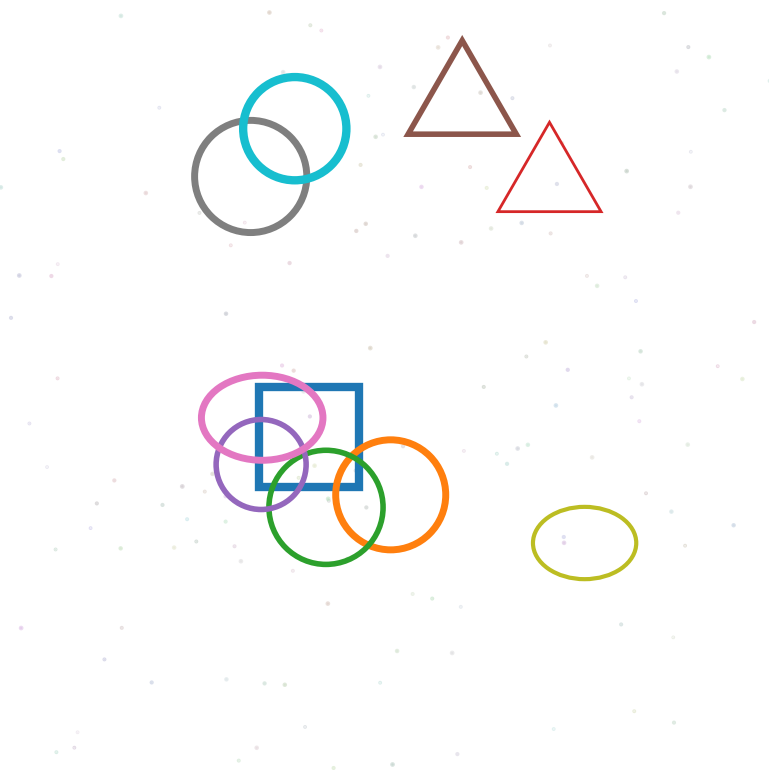[{"shape": "square", "thickness": 3, "radius": 0.32, "center": [0.401, 0.432]}, {"shape": "circle", "thickness": 2.5, "radius": 0.36, "center": [0.507, 0.357]}, {"shape": "circle", "thickness": 2, "radius": 0.37, "center": [0.423, 0.341]}, {"shape": "triangle", "thickness": 1, "radius": 0.39, "center": [0.714, 0.764]}, {"shape": "circle", "thickness": 2, "radius": 0.29, "center": [0.339, 0.397]}, {"shape": "triangle", "thickness": 2, "radius": 0.41, "center": [0.6, 0.866]}, {"shape": "oval", "thickness": 2.5, "radius": 0.39, "center": [0.341, 0.457]}, {"shape": "circle", "thickness": 2.5, "radius": 0.36, "center": [0.326, 0.771]}, {"shape": "oval", "thickness": 1.5, "radius": 0.34, "center": [0.759, 0.295]}, {"shape": "circle", "thickness": 3, "radius": 0.34, "center": [0.383, 0.833]}]